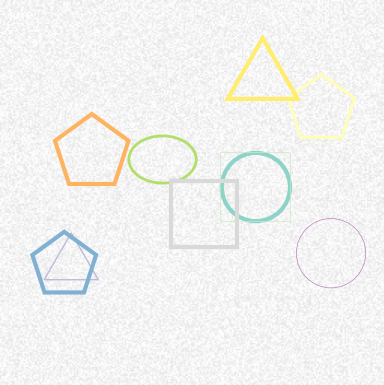[{"shape": "circle", "thickness": 3, "radius": 0.44, "center": [0.665, 0.514]}, {"shape": "pentagon", "thickness": 2, "radius": 0.45, "center": [0.835, 0.716]}, {"shape": "triangle", "thickness": 1, "radius": 0.41, "center": [0.185, 0.314]}, {"shape": "pentagon", "thickness": 3, "radius": 0.44, "center": [0.167, 0.311]}, {"shape": "pentagon", "thickness": 3, "radius": 0.5, "center": [0.238, 0.603]}, {"shape": "oval", "thickness": 2, "radius": 0.44, "center": [0.422, 0.586]}, {"shape": "square", "thickness": 3, "radius": 0.43, "center": [0.529, 0.444]}, {"shape": "circle", "thickness": 0.5, "radius": 0.45, "center": [0.86, 0.342]}, {"shape": "square", "thickness": 0.5, "radius": 0.45, "center": [0.663, 0.516]}, {"shape": "triangle", "thickness": 3, "radius": 0.53, "center": [0.682, 0.796]}]